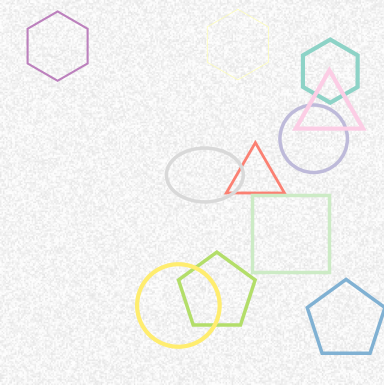[{"shape": "hexagon", "thickness": 3, "radius": 0.41, "center": [0.858, 0.815]}, {"shape": "hexagon", "thickness": 0.5, "radius": 0.46, "center": [0.618, 0.884]}, {"shape": "circle", "thickness": 2.5, "radius": 0.44, "center": [0.815, 0.64]}, {"shape": "triangle", "thickness": 2, "radius": 0.44, "center": [0.663, 0.542]}, {"shape": "pentagon", "thickness": 2.5, "radius": 0.53, "center": [0.899, 0.168]}, {"shape": "pentagon", "thickness": 2.5, "radius": 0.52, "center": [0.563, 0.241]}, {"shape": "triangle", "thickness": 3, "radius": 0.51, "center": [0.856, 0.716]}, {"shape": "oval", "thickness": 2.5, "radius": 0.5, "center": [0.532, 0.545]}, {"shape": "hexagon", "thickness": 1.5, "radius": 0.45, "center": [0.15, 0.88]}, {"shape": "square", "thickness": 2.5, "radius": 0.5, "center": [0.755, 0.394]}, {"shape": "circle", "thickness": 3, "radius": 0.54, "center": [0.463, 0.207]}]